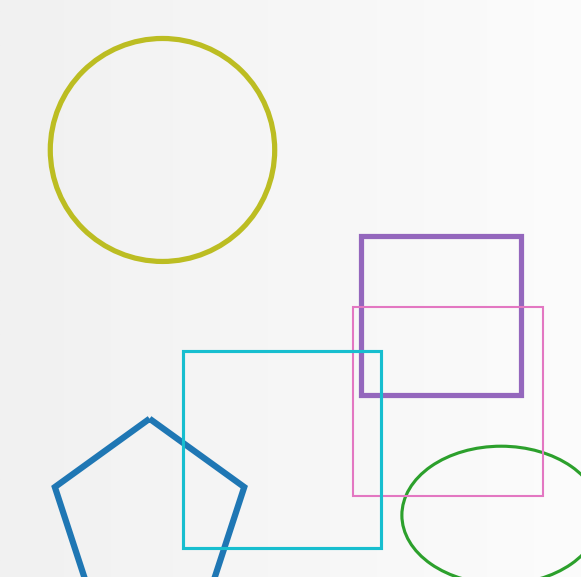[{"shape": "pentagon", "thickness": 3, "radius": 0.86, "center": [0.257, 0.103]}, {"shape": "oval", "thickness": 1.5, "radius": 0.85, "center": [0.862, 0.107]}, {"shape": "square", "thickness": 2.5, "radius": 0.69, "center": [0.759, 0.454]}, {"shape": "square", "thickness": 1, "radius": 0.82, "center": [0.771, 0.303]}, {"shape": "circle", "thickness": 2.5, "radius": 0.97, "center": [0.28, 0.739]}, {"shape": "square", "thickness": 1.5, "radius": 0.85, "center": [0.485, 0.221]}]